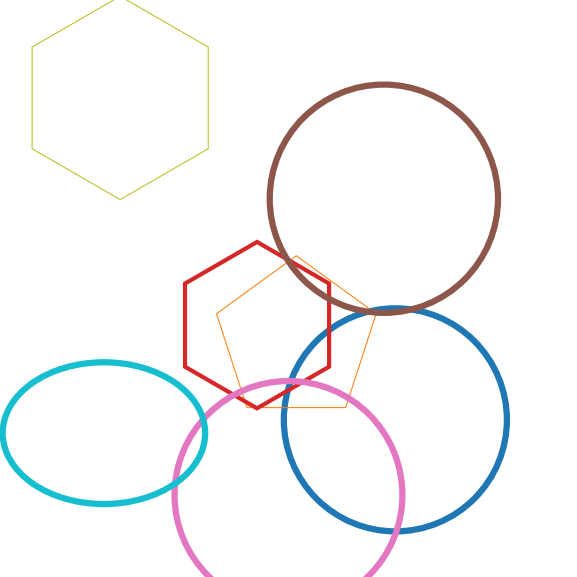[{"shape": "circle", "thickness": 3, "radius": 0.97, "center": [0.685, 0.272]}, {"shape": "pentagon", "thickness": 0.5, "radius": 0.73, "center": [0.513, 0.411]}, {"shape": "hexagon", "thickness": 2, "radius": 0.72, "center": [0.445, 0.436]}, {"shape": "circle", "thickness": 3, "radius": 0.99, "center": [0.665, 0.655]}, {"shape": "circle", "thickness": 3, "radius": 0.99, "center": [0.5, 0.142]}, {"shape": "hexagon", "thickness": 0.5, "radius": 0.88, "center": [0.208, 0.83]}, {"shape": "oval", "thickness": 3, "radius": 0.88, "center": [0.18, 0.249]}]